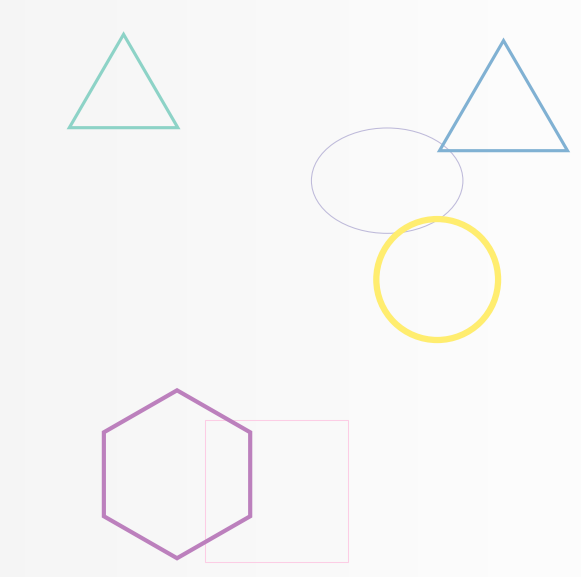[{"shape": "triangle", "thickness": 1.5, "radius": 0.54, "center": [0.213, 0.832]}, {"shape": "oval", "thickness": 0.5, "radius": 0.65, "center": [0.666, 0.686]}, {"shape": "triangle", "thickness": 1.5, "radius": 0.64, "center": [0.866, 0.802]}, {"shape": "square", "thickness": 0.5, "radius": 0.61, "center": [0.475, 0.148]}, {"shape": "hexagon", "thickness": 2, "radius": 0.73, "center": [0.305, 0.178]}, {"shape": "circle", "thickness": 3, "radius": 0.52, "center": [0.752, 0.515]}]